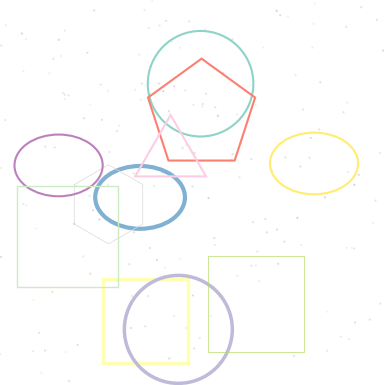[{"shape": "circle", "thickness": 1.5, "radius": 0.69, "center": [0.521, 0.783]}, {"shape": "square", "thickness": 2.5, "radius": 0.55, "center": [0.378, 0.166]}, {"shape": "circle", "thickness": 2.5, "radius": 0.7, "center": [0.463, 0.144]}, {"shape": "pentagon", "thickness": 1.5, "radius": 0.73, "center": [0.524, 0.701]}, {"shape": "oval", "thickness": 3, "radius": 0.58, "center": [0.364, 0.487]}, {"shape": "square", "thickness": 0.5, "radius": 0.63, "center": [0.665, 0.211]}, {"shape": "triangle", "thickness": 1.5, "radius": 0.53, "center": [0.443, 0.595]}, {"shape": "hexagon", "thickness": 0.5, "radius": 0.51, "center": [0.282, 0.469]}, {"shape": "oval", "thickness": 1.5, "radius": 0.57, "center": [0.152, 0.57]}, {"shape": "square", "thickness": 1, "radius": 0.66, "center": [0.176, 0.386]}, {"shape": "oval", "thickness": 1.5, "radius": 0.57, "center": [0.816, 0.575]}]